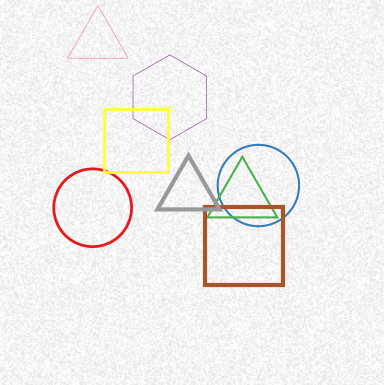[{"shape": "circle", "thickness": 2, "radius": 0.51, "center": [0.241, 0.46]}, {"shape": "circle", "thickness": 1.5, "radius": 0.53, "center": [0.671, 0.518]}, {"shape": "triangle", "thickness": 1.5, "radius": 0.52, "center": [0.629, 0.488]}, {"shape": "hexagon", "thickness": 0.5, "radius": 0.55, "center": [0.441, 0.747]}, {"shape": "square", "thickness": 2, "radius": 0.41, "center": [0.354, 0.635]}, {"shape": "square", "thickness": 3, "radius": 0.51, "center": [0.634, 0.36]}, {"shape": "triangle", "thickness": 0.5, "radius": 0.46, "center": [0.254, 0.894]}, {"shape": "triangle", "thickness": 3, "radius": 0.47, "center": [0.49, 0.503]}]